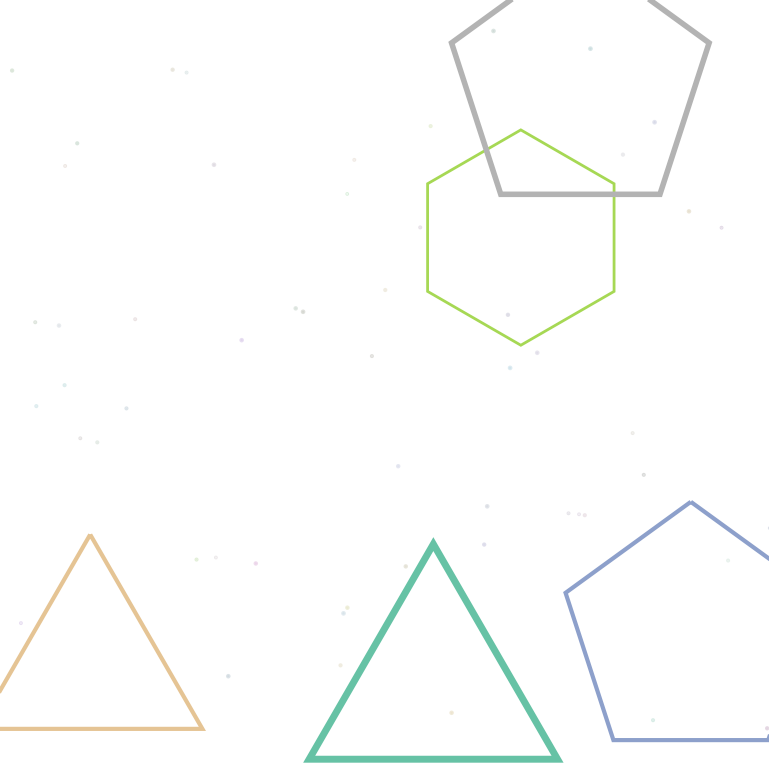[{"shape": "triangle", "thickness": 2.5, "radius": 0.93, "center": [0.563, 0.107]}, {"shape": "pentagon", "thickness": 1.5, "radius": 0.86, "center": [0.897, 0.177]}, {"shape": "hexagon", "thickness": 1, "radius": 0.7, "center": [0.676, 0.691]}, {"shape": "triangle", "thickness": 1.5, "radius": 0.84, "center": [0.117, 0.138]}, {"shape": "pentagon", "thickness": 2, "radius": 0.88, "center": [0.754, 0.89]}]